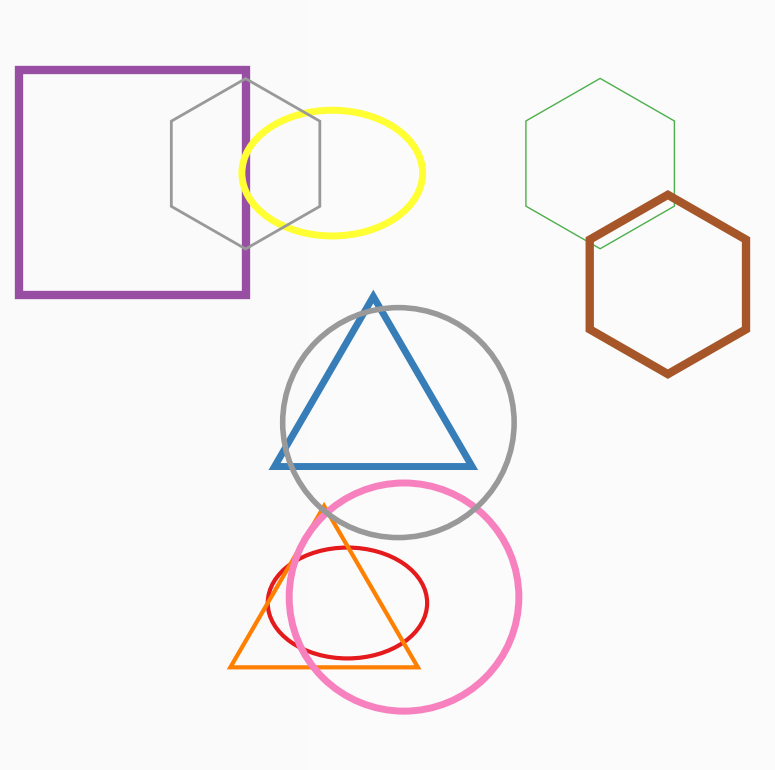[{"shape": "oval", "thickness": 1.5, "radius": 0.51, "center": [0.448, 0.217]}, {"shape": "triangle", "thickness": 2.5, "radius": 0.74, "center": [0.482, 0.468]}, {"shape": "hexagon", "thickness": 0.5, "radius": 0.55, "center": [0.774, 0.788]}, {"shape": "square", "thickness": 3, "radius": 0.73, "center": [0.171, 0.763]}, {"shape": "triangle", "thickness": 1.5, "radius": 0.7, "center": [0.418, 0.203]}, {"shape": "oval", "thickness": 2.5, "radius": 0.58, "center": [0.429, 0.775]}, {"shape": "hexagon", "thickness": 3, "radius": 0.58, "center": [0.862, 0.631]}, {"shape": "circle", "thickness": 2.5, "radius": 0.74, "center": [0.521, 0.225]}, {"shape": "hexagon", "thickness": 1, "radius": 0.55, "center": [0.317, 0.787]}, {"shape": "circle", "thickness": 2, "radius": 0.75, "center": [0.514, 0.451]}]